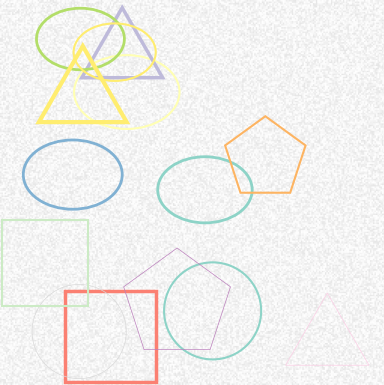[{"shape": "oval", "thickness": 2, "radius": 0.61, "center": [0.532, 0.507]}, {"shape": "circle", "thickness": 1.5, "radius": 0.63, "center": [0.552, 0.192]}, {"shape": "oval", "thickness": 1.5, "radius": 0.68, "center": [0.329, 0.761]}, {"shape": "triangle", "thickness": 2.5, "radius": 0.61, "center": [0.317, 0.859]}, {"shape": "square", "thickness": 2.5, "radius": 0.59, "center": [0.287, 0.125]}, {"shape": "oval", "thickness": 2, "radius": 0.64, "center": [0.189, 0.546]}, {"shape": "pentagon", "thickness": 1.5, "radius": 0.55, "center": [0.689, 0.588]}, {"shape": "oval", "thickness": 2, "radius": 0.57, "center": [0.209, 0.899]}, {"shape": "triangle", "thickness": 0.5, "radius": 0.63, "center": [0.85, 0.114]}, {"shape": "circle", "thickness": 0.5, "radius": 0.61, "center": [0.206, 0.139]}, {"shape": "pentagon", "thickness": 0.5, "radius": 0.73, "center": [0.46, 0.21]}, {"shape": "square", "thickness": 1.5, "radius": 0.56, "center": [0.116, 0.317]}, {"shape": "triangle", "thickness": 3, "radius": 0.66, "center": [0.215, 0.749]}, {"shape": "oval", "thickness": 1.5, "radius": 0.53, "center": [0.298, 0.865]}]